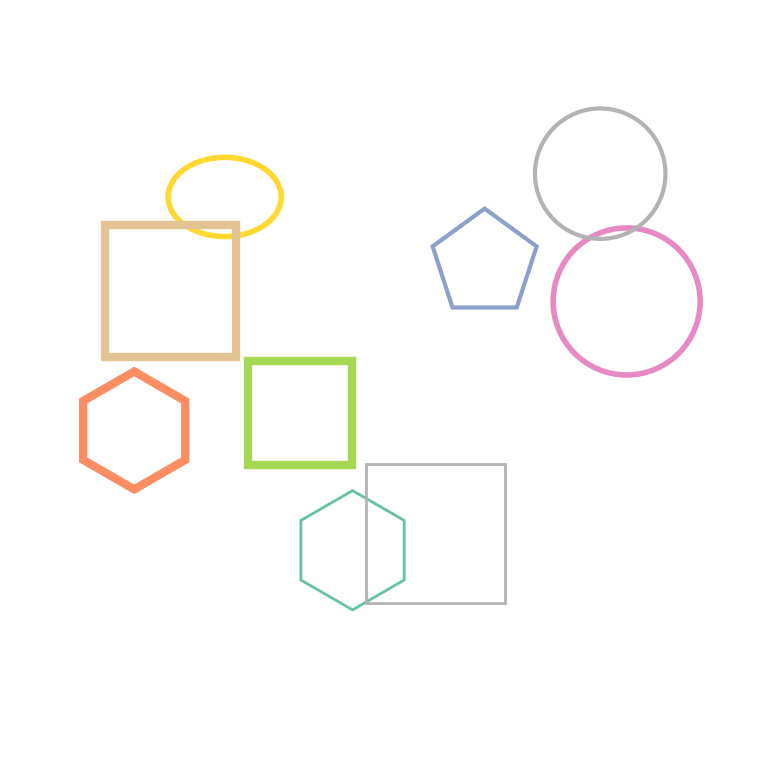[{"shape": "hexagon", "thickness": 1, "radius": 0.39, "center": [0.458, 0.285]}, {"shape": "hexagon", "thickness": 3, "radius": 0.38, "center": [0.174, 0.441]}, {"shape": "pentagon", "thickness": 1.5, "radius": 0.35, "center": [0.629, 0.658]}, {"shape": "circle", "thickness": 2, "radius": 0.48, "center": [0.814, 0.609]}, {"shape": "square", "thickness": 3, "radius": 0.34, "center": [0.389, 0.463]}, {"shape": "oval", "thickness": 2, "radius": 0.37, "center": [0.292, 0.744]}, {"shape": "square", "thickness": 3, "radius": 0.43, "center": [0.222, 0.622]}, {"shape": "square", "thickness": 1, "radius": 0.45, "center": [0.565, 0.307]}, {"shape": "circle", "thickness": 1.5, "radius": 0.42, "center": [0.779, 0.774]}]